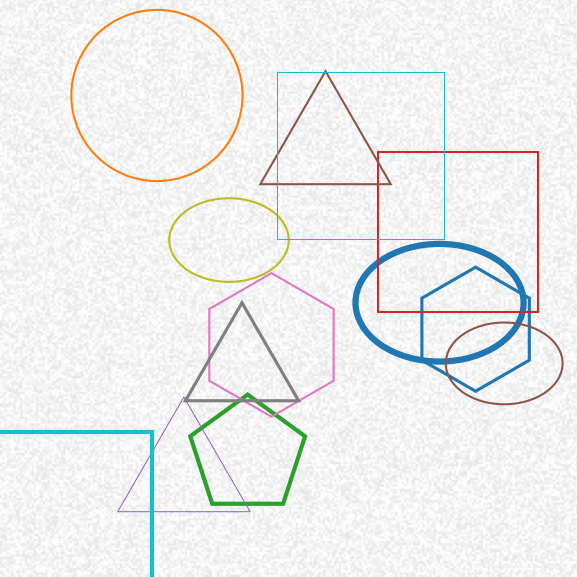[{"shape": "hexagon", "thickness": 1.5, "radius": 0.54, "center": [0.824, 0.429]}, {"shape": "oval", "thickness": 3, "radius": 0.73, "center": [0.761, 0.475]}, {"shape": "circle", "thickness": 1, "radius": 0.74, "center": [0.272, 0.834]}, {"shape": "pentagon", "thickness": 2, "radius": 0.52, "center": [0.429, 0.211]}, {"shape": "square", "thickness": 1, "radius": 0.69, "center": [0.793, 0.598]}, {"shape": "triangle", "thickness": 0.5, "radius": 0.66, "center": [0.318, 0.179]}, {"shape": "triangle", "thickness": 1, "radius": 0.65, "center": [0.564, 0.745]}, {"shape": "oval", "thickness": 1, "radius": 0.51, "center": [0.873, 0.37]}, {"shape": "hexagon", "thickness": 1, "radius": 0.62, "center": [0.47, 0.402]}, {"shape": "triangle", "thickness": 1.5, "radius": 0.57, "center": [0.419, 0.362]}, {"shape": "oval", "thickness": 1, "radius": 0.52, "center": [0.397, 0.583]}, {"shape": "square", "thickness": 2, "radius": 0.67, "center": [0.129, 0.117]}, {"shape": "square", "thickness": 0.5, "radius": 0.72, "center": [0.624, 0.729]}]